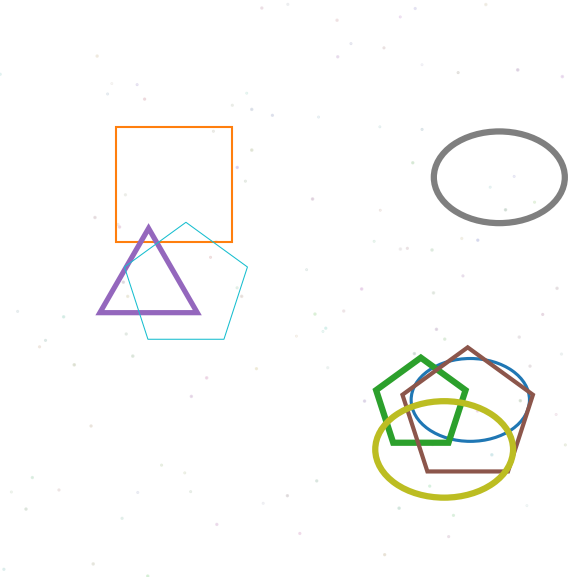[{"shape": "oval", "thickness": 1.5, "radius": 0.51, "center": [0.814, 0.307]}, {"shape": "square", "thickness": 1, "radius": 0.5, "center": [0.301, 0.679]}, {"shape": "pentagon", "thickness": 3, "radius": 0.41, "center": [0.729, 0.298]}, {"shape": "triangle", "thickness": 2.5, "radius": 0.49, "center": [0.257, 0.506]}, {"shape": "pentagon", "thickness": 2, "radius": 0.59, "center": [0.81, 0.279]}, {"shape": "oval", "thickness": 3, "radius": 0.57, "center": [0.865, 0.692]}, {"shape": "oval", "thickness": 3, "radius": 0.6, "center": [0.769, 0.221]}, {"shape": "pentagon", "thickness": 0.5, "radius": 0.56, "center": [0.322, 0.502]}]